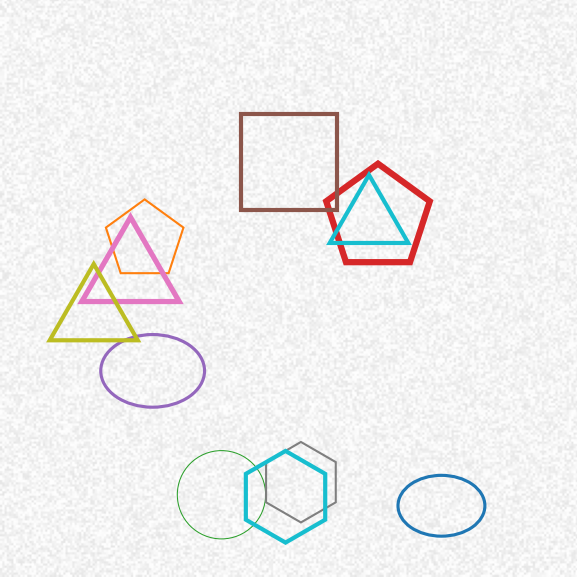[{"shape": "oval", "thickness": 1.5, "radius": 0.38, "center": [0.764, 0.123]}, {"shape": "pentagon", "thickness": 1, "radius": 0.35, "center": [0.251, 0.583]}, {"shape": "circle", "thickness": 0.5, "radius": 0.38, "center": [0.383, 0.142]}, {"shape": "pentagon", "thickness": 3, "radius": 0.47, "center": [0.655, 0.621]}, {"shape": "oval", "thickness": 1.5, "radius": 0.45, "center": [0.264, 0.357]}, {"shape": "square", "thickness": 2, "radius": 0.42, "center": [0.501, 0.719]}, {"shape": "triangle", "thickness": 2.5, "radius": 0.49, "center": [0.226, 0.526]}, {"shape": "hexagon", "thickness": 1, "radius": 0.35, "center": [0.521, 0.164]}, {"shape": "triangle", "thickness": 2, "radius": 0.44, "center": [0.162, 0.454]}, {"shape": "hexagon", "thickness": 2, "radius": 0.4, "center": [0.494, 0.139]}, {"shape": "triangle", "thickness": 2, "radius": 0.39, "center": [0.639, 0.618]}]